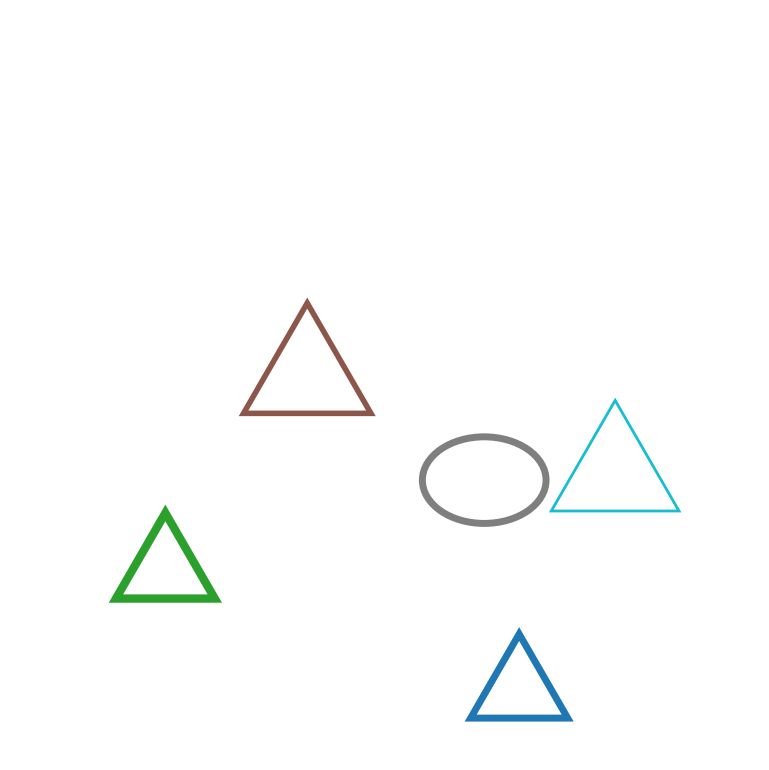[{"shape": "triangle", "thickness": 2.5, "radius": 0.36, "center": [0.674, 0.104]}, {"shape": "triangle", "thickness": 3, "radius": 0.37, "center": [0.215, 0.26]}, {"shape": "triangle", "thickness": 2, "radius": 0.48, "center": [0.399, 0.511]}, {"shape": "oval", "thickness": 2.5, "radius": 0.4, "center": [0.629, 0.376]}, {"shape": "triangle", "thickness": 1, "radius": 0.48, "center": [0.799, 0.384]}]